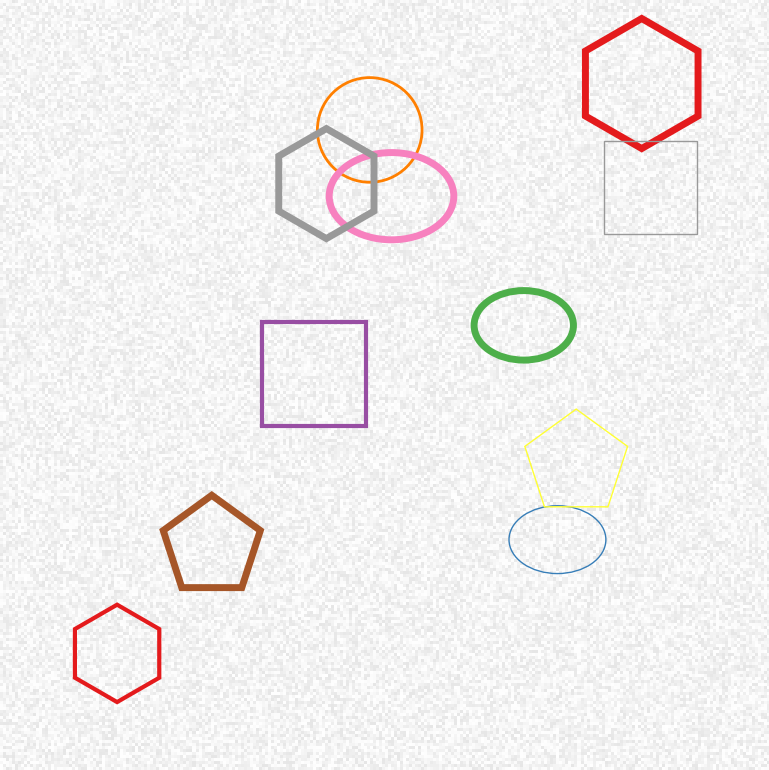[{"shape": "hexagon", "thickness": 2.5, "radius": 0.42, "center": [0.833, 0.892]}, {"shape": "hexagon", "thickness": 1.5, "radius": 0.32, "center": [0.152, 0.151]}, {"shape": "oval", "thickness": 0.5, "radius": 0.31, "center": [0.724, 0.299]}, {"shape": "oval", "thickness": 2.5, "radius": 0.32, "center": [0.68, 0.577]}, {"shape": "square", "thickness": 1.5, "radius": 0.34, "center": [0.408, 0.514]}, {"shape": "circle", "thickness": 1, "radius": 0.34, "center": [0.48, 0.831]}, {"shape": "pentagon", "thickness": 0.5, "radius": 0.35, "center": [0.748, 0.399]}, {"shape": "pentagon", "thickness": 2.5, "radius": 0.33, "center": [0.275, 0.29]}, {"shape": "oval", "thickness": 2.5, "radius": 0.4, "center": [0.508, 0.745]}, {"shape": "square", "thickness": 0.5, "radius": 0.3, "center": [0.844, 0.756]}, {"shape": "hexagon", "thickness": 2.5, "radius": 0.36, "center": [0.424, 0.762]}]